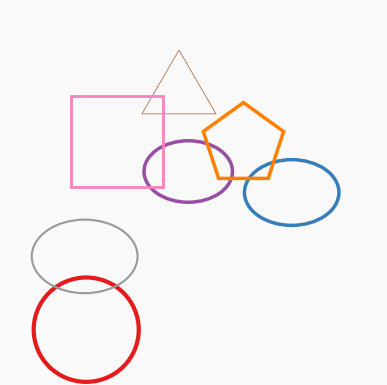[{"shape": "circle", "thickness": 3, "radius": 0.68, "center": [0.223, 0.144]}, {"shape": "oval", "thickness": 2.5, "radius": 0.61, "center": [0.753, 0.5]}, {"shape": "oval", "thickness": 2.5, "radius": 0.57, "center": [0.486, 0.555]}, {"shape": "pentagon", "thickness": 2.5, "radius": 0.54, "center": [0.628, 0.625]}, {"shape": "triangle", "thickness": 0.5, "radius": 0.55, "center": [0.462, 0.759]}, {"shape": "square", "thickness": 2, "radius": 0.59, "center": [0.302, 0.632]}, {"shape": "oval", "thickness": 1.5, "radius": 0.68, "center": [0.218, 0.334]}]